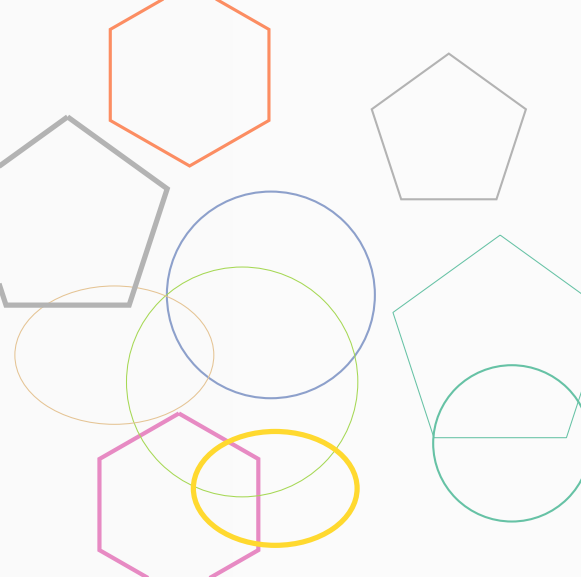[{"shape": "pentagon", "thickness": 0.5, "radius": 0.97, "center": [0.861, 0.398]}, {"shape": "circle", "thickness": 1, "radius": 0.68, "center": [0.881, 0.231]}, {"shape": "hexagon", "thickness": 1.5, "radius": 0.79, "center": [0.326, 0.869]}, {"shape": "circle", "thickness": 1, "radius": 0.89, "center": [0.466, 0.488]}, {"shape": "hexagon", "thickness": 2, "radius": 0.79, "center": [0.308, 0.125]}, {"shape": "circle", "thickness": 0.5, "radius": 0.99, "center": [0.417, 0.338]}, {"shape": "oval", "thickness": 2.5, "radius": 0.7, "center": [0.474, 0.153]}, {"shape": "oval", "thickness": 0.5, "radius": 0.86, "center": [0.197, 0.384]}, {"shape": "pentagon", "thickness": 2.5, "radius": 0.9, "center": [0.116, 0.617]}, {"shape": "pentagon", "thickness": 1, "radius": 0.7, "center": [0.772, 0.767]}]